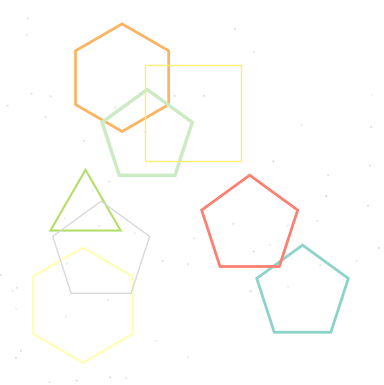[{"shape": "pentagon", "thickness": 2, "radius": 0.63, "center": [0.786, 0.238]}, {"shape": "hexagon", "thickness": 1.5, "radius": 0.75, "center": [0.215, 0.207]}, {"shape": "pentagon", "thickness": 2, "radius": 0.66, "center": [0.648, 0.414]}, {"shape": "hexagon", "thickness": 2, "radius": 0.7, "center": [0.317, 0.798]}, {"shape": "triangle", "thickness": 1.5, "radius": 0.53, "center": [0.222, 0.454]}, {"shape": "pentagon", "thickness": 1, "radius": 0.66, "center": [0.263, 0.345]}, {"shape": "pentagon", "thickness": 2.5, "radius": 0.62, "center": [0.382, 0.644]}, {"shape": "square", "thickness": 1, "radius": 0.62, "center": [0.502, 0.707]}]